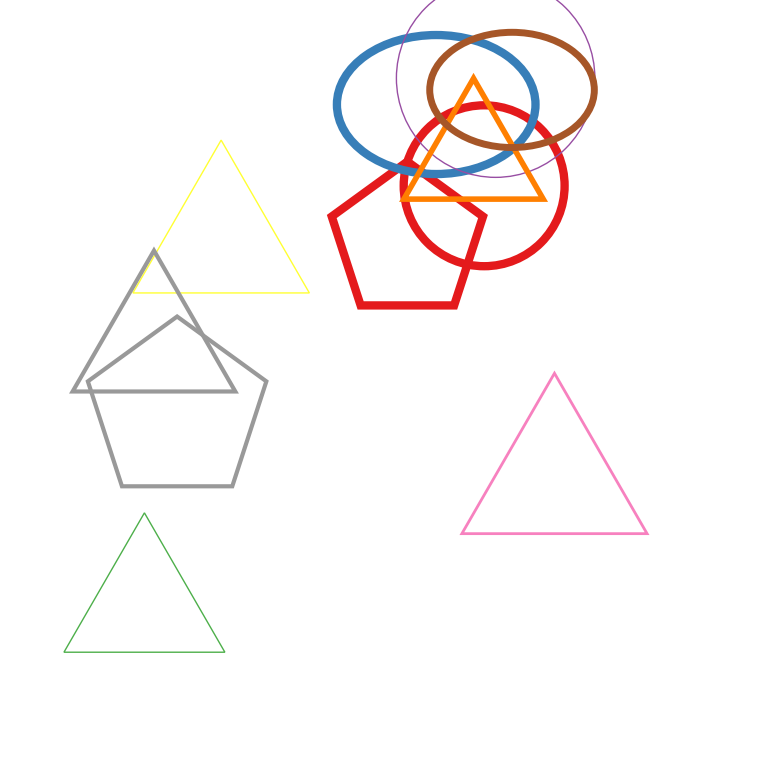[{"shape": "pentagon", "thickness": 3, "radius": 0.52, "center": [0.529, 0.687]}, {"shape": "circle", "thickness": 3, "radius": 0.52, "center": [0.629, 0.759]}, {"shape": "oval", "thickness": 3, "radius": 0.64, "center": [0.567, 0.864]}, {"shape": "triangle", "thickness": 0.5, "radius": 0.6, "center": [0.188, 0.213]}, {"shape": "circle", "thickness": 0.5, "radius": 0.64, "center": [0.644, 0.899]}, {"shape": "triangle", "thickness": 2, "radius": 0.52, "center": [0.615, 0.794]}, {"shape": "triangle", "thickness": 0.5, "radius": 0.66, "center": [0.287, 0.686]}, {"shape": "oval", "thickness": 2.5, "radius": 0.53, "center": [0.665, 0.883]}, {"shape": "triangle", "thickness": 1, "radius": 0.69, "center": [0.72, 0.376]}, {"shape": "pentagon", "thickness": 1.5, "radius": 0.61, "center": [0.23, 0.467]}, {"shape": "triangle", "thickness": 1.5, "radius": 0.61, "center": [0.2, 0.553]}]